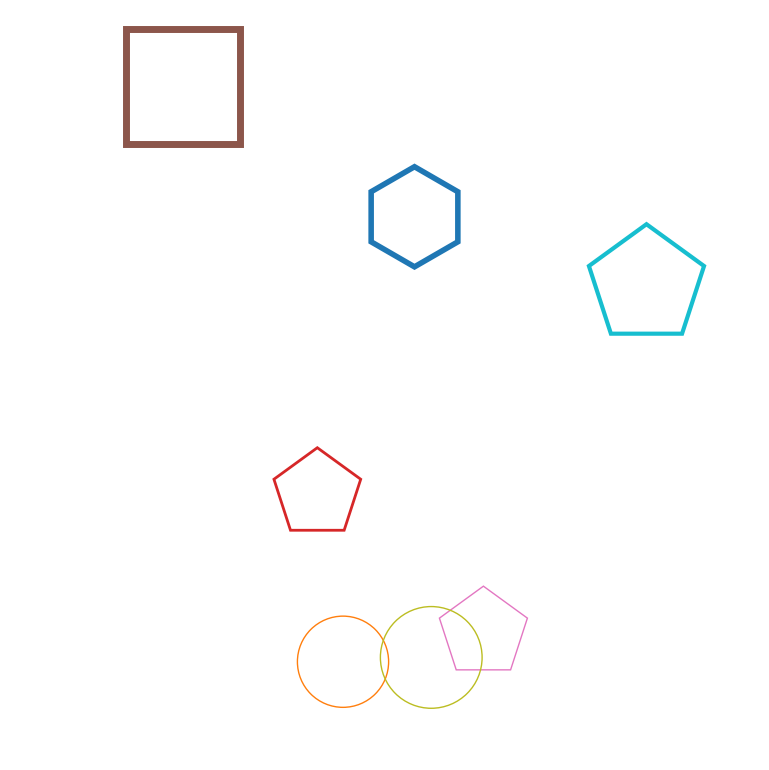[{"shape": "hexagon", "thickness": 2, "radius": 0.33, "center": [0.538, 0.718]}, {"shape": "circle", "thickness": 0.5, "radius": 0.3, "center": [0.445, 0.141]}, {"shape": "pentagon", "thickness": 1, "radius": 0.3, "center": [0.412, 0.359]}, {"shape": "square", "thickness": 2.5, "radius": 0.37, "center": [0.238, 0.887]}, {"shape": "pentagon", "thickness": 0.5, "radius": 0.3, "center": [0.628, 0.179]}, {"shape": "circle", "thickness": 0.5, "radius": 0.33, "center": [0.56, 0.146]}, {"shape": "pentagon", "thickness": 1.5, "radius": 0.39, "center": [0.84, 0.63]}]